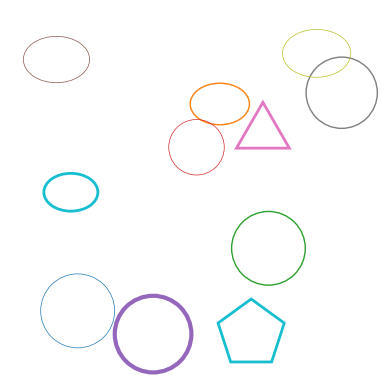[{"shape": "circle", "thickness": 0.5, "radius": 0.48, "center": [0.202, 0.193]}, {"shape": "oval", "thickness": 1, "radius": 0.38, "center": [0.571, 0.73]}, {"shape": "circle", "thickness": 1, "radius": 0.48, "center": [0.697, 0.355]}, {"shape": "circle", "thickness": 0.5, "radius": 0.36, "center": [0.51, 0.618]}, {"shape": "circle", "thickness": 3, "radius": 0.5, "center": [0.398, 0.132]}, {"shape": "oval", "thickness": 0.5, "radius": 0.43, "center": [0.147, 0.845]}, {"shape": "triangle", "thickness": 2, "radius": 0.4, "center": [0.683, 0.655]}, {"shape": "circle", "thickness": 1, "radius": 0.46, "center": [0.888, 0.759]}, {"shape": "oval", "thickness": 0.5, "radius": 0.44, "center": [0.822, 0.861]}, {"shape": "oval", "thickness": 2, "radius": 0.35, "center": [0.184, 0.501]}, {"shape": "pentagon", "thickness": 2, "radius": 0.45, "center": [0.652, 0.133]}]